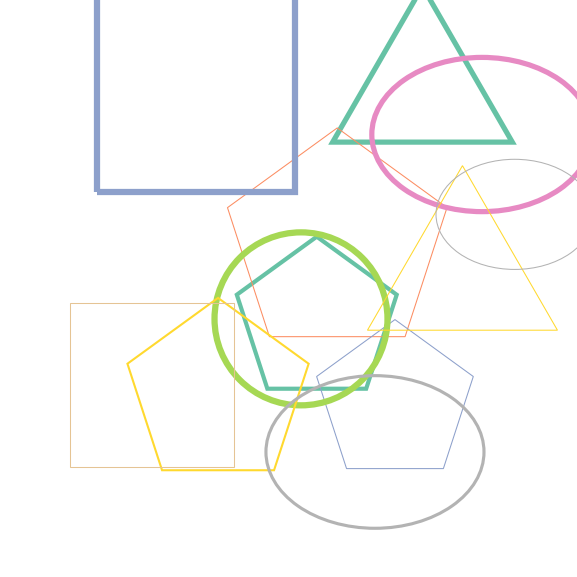[{"shape": "triangle", "thickness": 2.5, "radius": 0.9, "center": [0.732, 0.843]}, {"shape": "pentagon", "thickness": 2, "radius": 0.73, "center": [0.549, 0.444]}, {"shape": "pentagon", "thickness": 0.5, "radius": 1.0, "center": [0.584, 0.578]}, {"shape": "pentagon", "thickness": 0.5, "radius": 0.71, "center": [0.684, 0.303]}, {"shape": "square", "thickness": 3, "radius": 0.85, "center": [0.34, 0.837]}, {"shape": "oval", "thickness": 2.5, "radius": 0.95, "center": [0.835, 0.766]}, {"shape": "circle", "thickness": 3, "radius": 0.75, "center": [0.521, 0.447]}, {"shape": "pentagon", "thickness": 1, "radius": 0.82, "center": [0.378, 0.318]}, {"shape": "triangle", "thickness": 0.5, "radius": 0.95, "center": [0.801, 0.522]}, {"shape": "square", "thickness": 0.5, "radius": 0.71, "center": [0.264, 0.332]}, {"shape": "oval", "thickness": 1.5, "radius": 0.94, "center": [0.649, 0.217]}, {"shape": "oval", "thickness": 0.5, "radius": 0.68, "center": [0.891, 0.628]}]